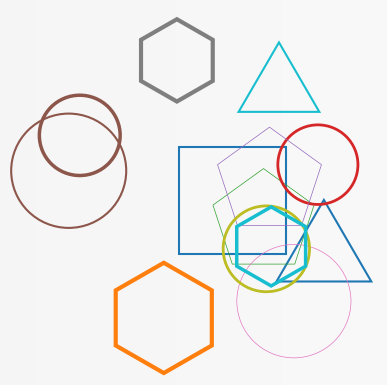[{"shape": "triangle", "thickness": 1.5, "radius": 0.71, "center": [0.836, 0.339]}, {"shape": "square", "thickness": 1.5, "radius": 0.69, "center": [0.6, 0.479]}, {"shape": "hexagon", "thickness": 3, "radius": 0.72, "center": [0.423, 0.174]}, {"shape": "pentagon", "thickness": 0.5, "radius": 0.69, "center": [0.68, 0.425]}, {"shape": "circle", "thickness": 2, "radius": 0.52, "center": [0.82, 0.572]}, {"shape": "pentagon", "thickness": 0.5, "radius": 0.7, "center": [0.695, 0.529]}, {"shape": "circle", "thickness": 2.5, "radius": 0.52, "center": [0.206, 0.648]}, {"shape": "circle", "thickness": 1.5, "radius": 0.74, "center": [0.177, 0.557]}, {"shape": "circle", "thickness": 0.5, "radius": 0.74, "center": [0.758, 0.218]}, {"shape": "hexagon", "thickness": 3, "radius": 0.53, "center": [0.456, 0.843]}, {"shape": "circle", "thickness": 2, "radius": 0.56, "center": [0.687, 0.354]}, {"shape": "triangle", "thickness": 1.5, "radius": 0.6, "center": [0.72, 0.77]}, {"shape": "hexagon", "thickness": 2.5, "radius": 0.51, "center": [0.7, 0.36]}]